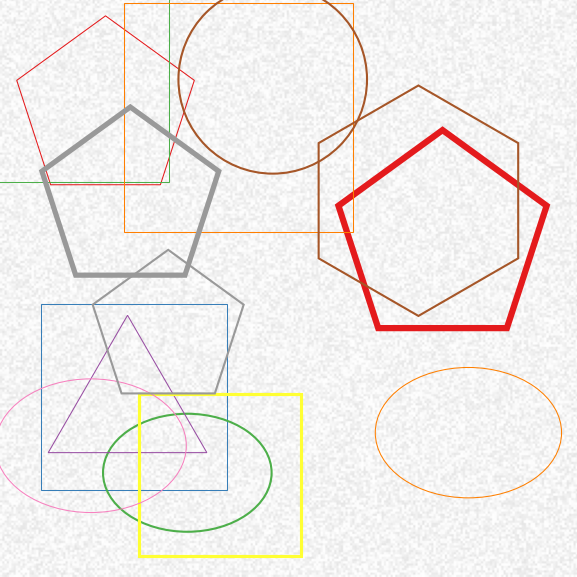[{"shape": "pentagon", "thickness": 3, "radius": 0.95, "center": [0.766, 0.584]}, {"shape": "pentagon", "thickness": 0.5, "radius": 0.81, "center": [0.183, 0.81]}, {"shape": "square", "thickness": 0.5, "radius": 0.8, "center": [0.232, 0.312]}, {"shape": "square", "thickness": 0.5, "radius": 0.93, "center": [0.106, 0.87]}, {"shape": "oval", "thickness": 1, "radius": 0.73, "center": [0.324, 0.181]}, {"shape": "triangle", "thickness": 0.5, "radius": 0.79, "center": [0.221, 0.295]}, {"shape": "oval", "thickness": 0.5, "radius": 0.81, "center": [0.811, 0.25]}, {"shape": "square", "thickness": 0.5, "radius": 0.99, "center": [0.414, 0.796]}, {"shape": "square", "thickness": 1.5, "radius": 0.7, "center": [0.381, 0.176]}, {"shape": "hexagon", "thickness": 1, "radius": 1.0, "center": [0.725, 0.652]}, {"shape": "circle", "thickness": 1, "radius": 0.82, "center": [0.472, 0.862]}, {"shape": "oval", "thickness": 0.5, "radius": 0.83, "center": [0.157, 0.227]}, {"shape": "pentagon", "thickness": 2.5, "radius": 0.8, "center": [0.226, 0.653]}, {"shape": "pentagon", "thickness": 1, "radius": 0.69, "center": [0.291, 0.429]}]